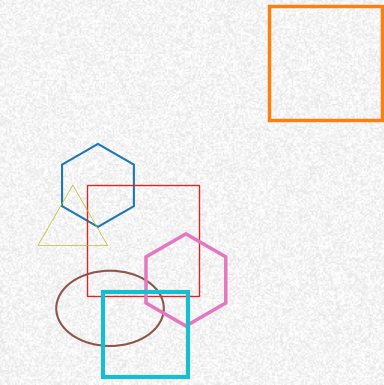[{"shape": "hexagon", "thickness": 1.5, "radius": 0.54, "center": [0.254, 0.518]}, {"shape": "square", "thickness": 2.5, "radius": 0.74, "center": [0.845, 0.836]}, {"shape": "square", "thickness": 1, "radius": 0.72, "center": [0.371, 0.375]}, {"shape": "oval", "thickness": 1.5, "radius": 0.7, "center": [0.286, 0.199]}, {"shape": "hexagon", "thickness": 2.5, "radius": 0.6, "center": [0.483, 0.273]}, {"shape": "triangle", "thickness": 0.5, "radius": 0.52, "center": [0.189, 0.415]}, {"shape": "square", "thickness": 3, "radius": 0.55, "center": [0.379, 0.131]}]